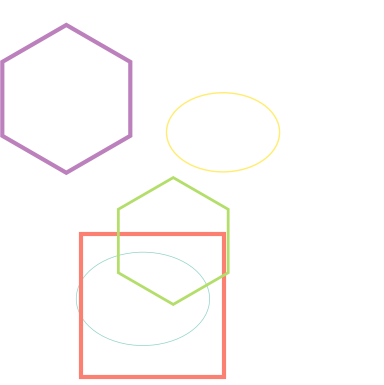[{"shape": "oval", "thickness": 0.5, "radius": 0.87, "center": [0.371, 0.224]}, {"shape": "square", "thickness": 3, "radius": 0.93, "center": [0.397, 0.206]}, {"shape": "hexagon", "thickness": 2, "radius": 0.82, "center": [0.45, 0.374]}, {"shape": "hexagon", "thickness": 3, "radius": 0.96, "center": [0.172, 0.743]}, {"shape": "oval", "thickness": 1, "radius": 0.73, "center": [0.579, 0.656]}]